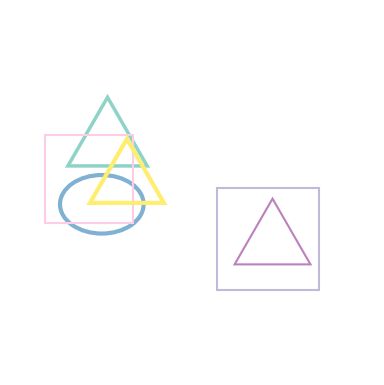[{"shape": "triangle", "thickness": 2.5, "radius": 0.59, "center": [0.279, 0.628]}, {"shape": "square", "thickness": 1.5, "radius": 0.66, "center": [0.696, 0.38]}, {"shape": "oval", "thickness": 3, "radius": 0.54, "center": [0.264, 0.469]}, {"shape": "square", "thickness": 1.5, "radius": 0.57, "center": [0.231, 0.536]}, {"shape": "triangle", "thickness": 1.5, "radius": 0.57, "center": [0.708, 0.37]}, {"shape": "triangle", "thickness": 3, "radius": 0.55, "center": [0.33, 0.528]}]